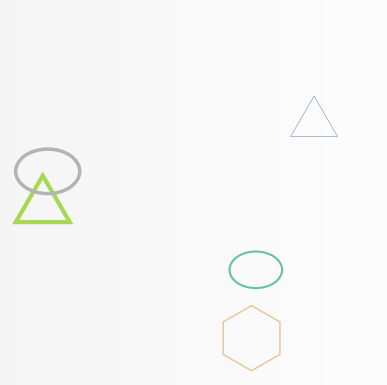[{"shape": "oval", "thickness": 1.5, "radius": 0.34, "center": [0.66, 0.299]}, {"shape": "triangle", "thickness": 0.5, "radius": 0.35, "center": [0.811, 0.68]}, {"shape": "triangle", "thickness": 3, "radius": 0.4, "center": [0.11, 0.463]}, {"shape": "hexagon", "thickness": 1, "radius": 0.42, "center": [0.649, 0.122]}, {"shape": "oval", "thickness": 2.5, "radius": 0.41, "center": [0.123, 0.555]}]